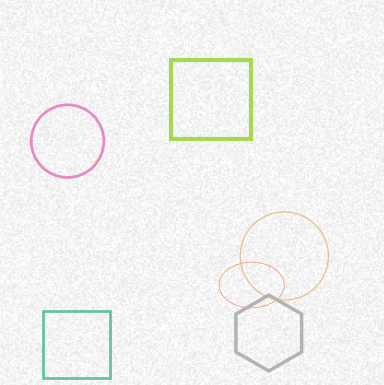[{"shape": "square", "thickness": 2, "radius": 0.44, "center": [0.199, 0.106]}, {"shape": "oval", "thickness": 0.5, "radius": 0.42, "center": [0.654, 0.26]}, {"shape": "circle", "thickness": 2, "radius": 0.47, "center": [0.175, 0.633]}, {"shape": "square", "thickness": 3, "radius": 0.51, "center": [0.548, 0.741]}, {"shape": "circle", "thickness": 1, "radius": 0.57, "center": [0.739, 0.335]}, {"shape": "hexagon", "thickness": 2.5, "radius": 0.49, "center": [0.698, 0.135]}]